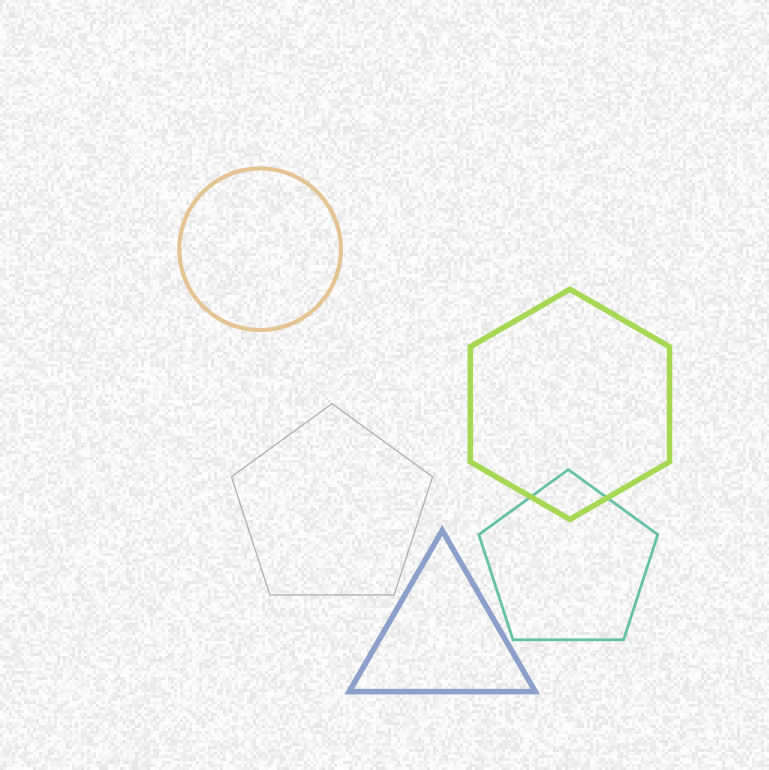[{"shape": "pentagon", "thickness": 1, "radius": 0.61, "center": [0.738, 0.268]}, {"shape": "triangle", "thickness": 2, "radius": 0.7, "center": [0.574, 0.172]}, {"shape": "hexagon", "thickness": 2, "radius": 0.75, "center": [0.74, 0.475]}, {"shape": "circle", "thickness": 1.5, "radius": 0.52, "center": [0.338, 0.676]}, {"shape": "pentagon", "thickness": 0.5, "radius": 0.69, "center": [0.431, 0.338]}]